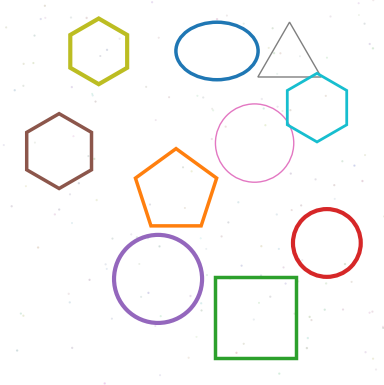[{"shape": "oval", "thickness": 2.5, "radius": 0.53, "center": [0.564, 0.868]}, {"shape": "pentagon", "thickness": 2.5, "radius": 0.55, "center": [0.457, 0.503]}, {"shape": "square", "thickness": 2.5, "radius": 0.52, "center": [0.663, 0.174]}, {"shape": "circle", "thickness": 3, "radius": 0.44, "center": [0.849, 0.369]}, {"shape": "circle", "thickness": 3, "radius": 0.57, "center": [0.411, 0.276]}, {"shape": "hexagon", "thickness": 2.5, "radius": 0.49, "center": [0.154, 0.608]}, {"shape": "circle", "thickness": 1, "radius": 0.51, "center": [0.661, 0.628]}, {"shape": "triangle", "thickness": 1, "radius": 0.47, "center": [0.752, 0.848]}, {"shape": "hexagon", "thickness": 3, "radius": 0.43, "center": [0.256, 0.867]}, {"shape": "hexagon", "thickness": 2, "radius": 0.45, "center": [0.823, 0.72]}]